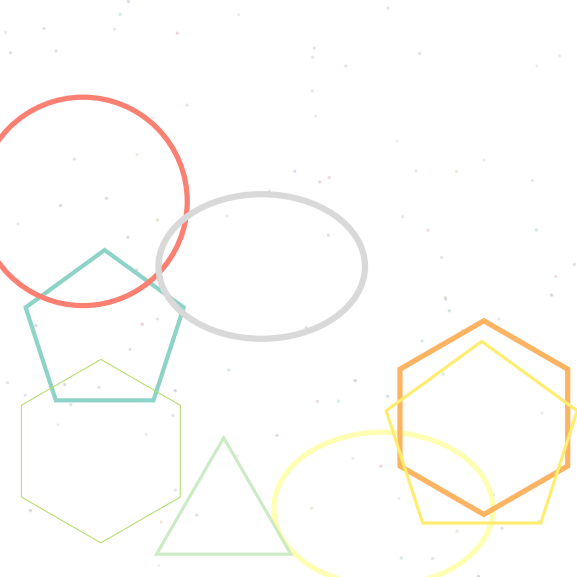[{"shape": "pentagon", "thickness": 2, "radius": 0.72, "center": [0.181, 0.422]}, {"shape": "oval", "thickness": 2.5, "radius": 0.95, "center": [0.664, 0.118]}, {"shape": "circle", "thickness": 2.5, "radius": 0.9, "center": [0.144, 0.65]}, {"shape": "hexagon", "thickness": 2.5, "radius": 0.84, "center": [0.838, 0.276]}, {"shape": "hexagon", "thickness": 0.5, "radius": 0.79, "center": [0.175, 0.218]}, {"shape": "oval", "thickness": 3, "radius": 0.89, "center": [0.453, 0.538]}, {"shape": "triangle", "thickness": 1.5, "radius": 0.67, "center": [0.387, 0.107]}, {"shape": "pentagon", "thickness": 1.5, "radius": 0.87, "center": [0.834, 0.234]}]